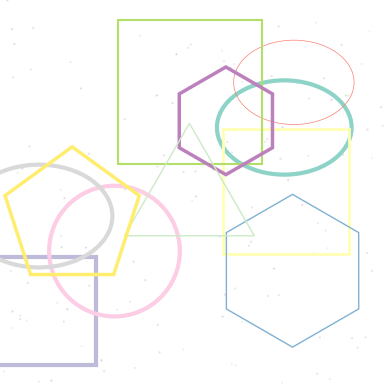[{"shape": "oval", "thickness": 3, "radius": 0.87, "center": [0.738, 0.669]}, {"shape": "square", "thickness": 2, "radius": 0.82, "center": [0.743, 0.503]}, {"shape": "square", "thickness": 3, "radius": 0.7, "center": [0.109, 0.191]}, {"shape": "oval", "thickness": 0.5, "radius": 0.78, "center": [0.763, 0.786]}, {"shape": "hexagon", "thickness": 1, "radius": 0.99, "center": [0.76, 0.297]}, {"shape": "square", "thickness": 1.5, "radius": 0.93, "center": [0.493, 0.761]}, {"shape": "circle", "thickness": 3, "radius": 0.85, "center": [0.297, 0.348]}, {"shape": "oval", "thickness": 3, "radius": 0.95, "center": [0.101, 0.439]}, {"shape": "hexagon", "thickness": 2.5, "radius": 0.7, "center": [0.587, 0.686]}, {"shape": "triangle", "thickness": 1, "radius": 0.97, "center": [0.492, 0.485]}, {"shape": "pentagon", "thickness": 2.5, "radius": 0.92, "center": [0.187, 0.435]}]